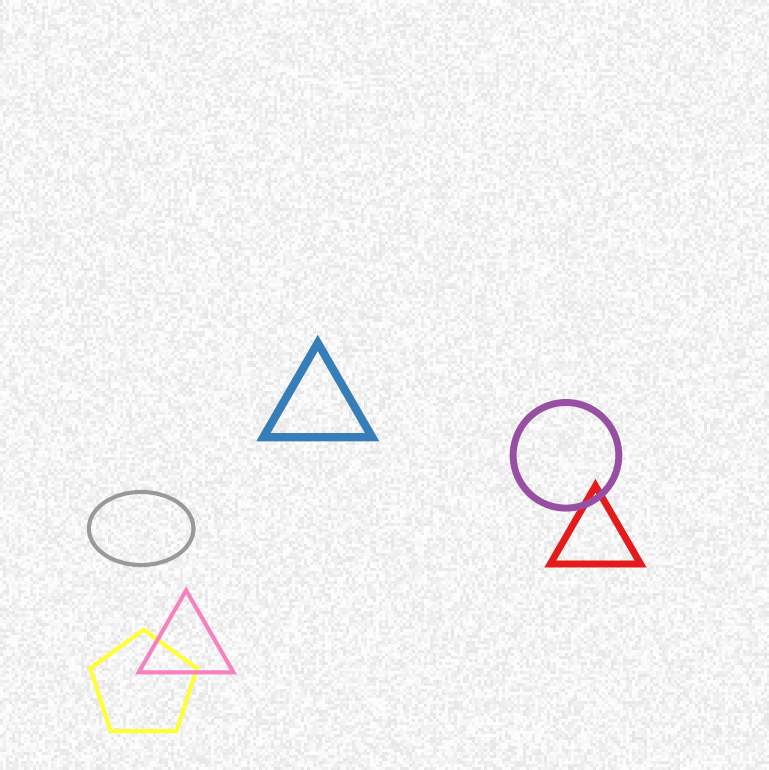[{"shape": "triangle", "thickness": 2.5, "radius": 0.34, "center": [0.773, 0.301]}, {"shape": "triangle", "thickness": 3, "radius": 0.41, "center": [0.413, 0.473]}, {"shape": "circle", "thickness": 2.5, "radius": 0.34, "center": [0.735, 0.409]}, {"shape": "pentagon", "thickness": 1.5, "radius": 0.36, "center": [0.187, 0.109]}, {"shape": "triangle", "thickness": 1.5, "radius": 0.35, "center": [0.242, 0.162]}, {"shape": "oval", "thickness": 1.5, "radius": 0.34, "center": [0.183, 0.314]}]